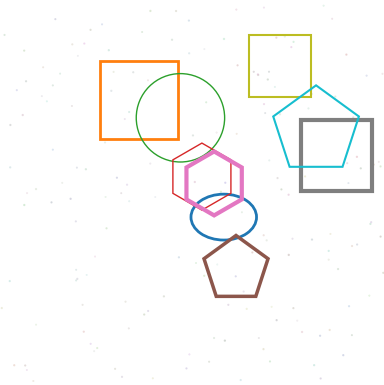[{"shape": "oval", "thickness": 2, "radius": 0.43, "center": [0.581, 0.436]}, {"shape": "square", "thickness": 2, "radius": 0.51, "center": [0.361, 0.741]}, {"shape": "circle", "thickness": 1, "radius": 0.57, "center": [0.469, 0.694]}, {"shape": "hexagon", "thickness": 1, "radius": 0.44, "center": [0.524, 0.541]}, {"shape": "pentagon", "thickness": 2.5, "radius": 0.44, "center": [0.613, 0.301]}, {"shape": "hexagon", "thickness": 3, "radius": 0.41, "center": [0.556, 0.524]}, {"shape": "square", "thickness": 3, "radius": 0.46, "center": [0.874, 0.595]}, {"shape": "square", "thickness": 1.5, "radius": 0.41, "center": [0.728, 0.829]}, {"shape": "pentagon", "thickness": 1.5, "radius": 0.58, "center": [0.821, 0.661]}]